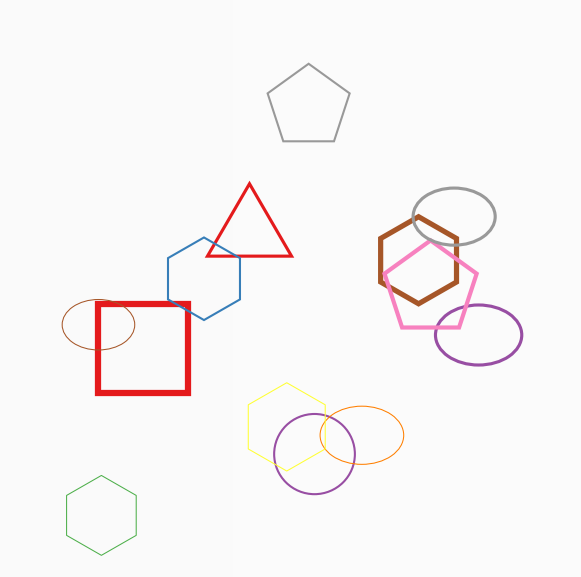[{"shape": "square", "thickness": 3, "radius": 0.39, "center": [0.247, 0.395]}, {"shape": "triangle", "thickness": 1.5, "radius": 0.42, "center": [0.429, 0.597]}, {"shape": "hexagon", "thickness": 1, "radius": 0.36, "center": [0.351, 0.516]}, {"shape": "hexagon", "thickness": 0.5, "radius": 0.35, "center": [0.174, 0.107]}, {"shape": "circle", "thickness": 1, "radius": 0.35, "center": [0.541, 0.213]}, {"shape": "oval", "thickness": 1.5, "radius": 0.37, "center": [0.823, 0.419]}, {"shape": "oval", "thickness": 0.5, "radius": 0.36, "center": [0.623, 0.245]}, {"shape": "hexagon", "thickness": 0.5, "radius": 0.38, "center": [0.493, 0.26]}, {"shape": "hexagon", "thickness": 2.5, "radius": 0.38, "center": [0.72, 0.548]}, {"shape": "oval", "thickness": 0.5, "radius": 0.31, "center": [0.169, 0.437]}, {"shape": "pentagon", "thickness": 2, "radius": 0.42, "center": [0.741, 0.499]}, {"shape": "pentagon", "thickness": 1, "radius": 0.37, "center": [0.531, 0.815]}, {"shape": "oval", "thickness": 1.5, "radius": 0.35, "center": [0.781, 0.624]}]